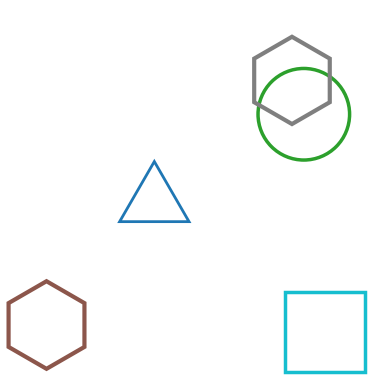[{"shape": "triangle", "thickness": 2, "radius": 0.52, "center": [0.401, 0.476]}, {"shape": "circle", "thickness": 2.5, "radius": 0.59, "center": [0.789, 0.703]}, {"shape": "hexagon", "thickness": 3, "radius": 0.57, "center": [0.121, 0.156]}, {"shape": "hexagon", "thickness": 3, "radius": 0.57, "center": [0.758, 0.791]}, {"shape": "square", "thickness": 2.5, "radius": 0.52, "center": [0.844, 0.137]}]